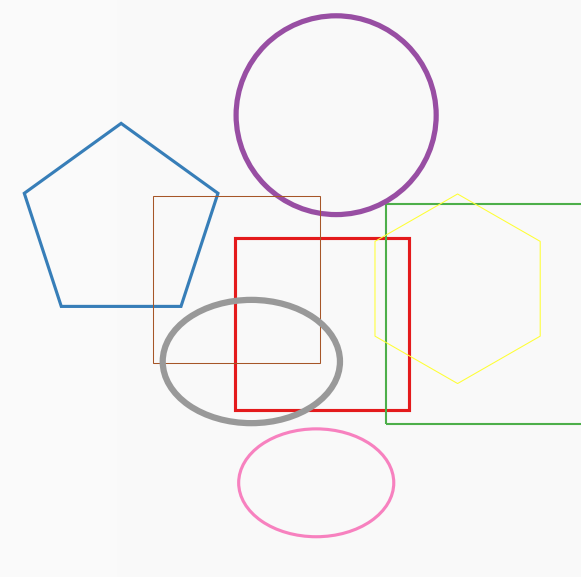[{"shape": "square", "thickness": 1.5, "radius": 0.75, "center": [0.554, 0.438]}, {"shape": "pentagon", "thickness": 1.5, "radius": 0.88, "center": [0.208, 0.61]}, {"shape": "square", "thickness": 1, "radius": 0.95, "center": [0.854, 0.455]}, {"shape": "circle", "thickness": 2.5, "radius": 0.86, "center": [0.578, 0.8]}, {"shape": "hexagon", "thickness": 0.5, "radius": 0.82, "center": [0.787, 0.499]}, {"shape": "square", "thickness": 0.5, "radius": 0.72, "center": [0.407, 0.516]}, {"shape": "oval", "thickness": 1.5, "radius": 0.67, "center": [0.544, 0.163]}, {"shape": "oval", "thickness": 3, "radius": 0.76, "center": [0.432, 0.373]}]